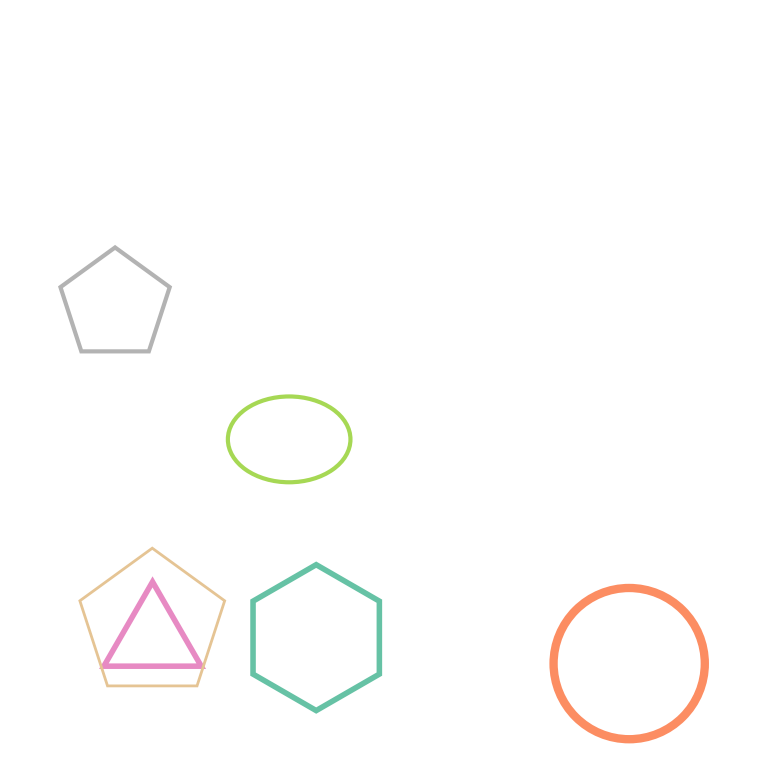[{"shape": "hexagon", "thickness": 2, "radius": 0.47, "center": [0.411, 0.172]}, {"shape": "circle", "thickness": 3, "radius": 0.49, "center": [0.817, 0.138]}, {"shape": "triangle", "thickness": 2, "radius": 0.37, "center": [0.198, 0.171]}, {"shape": "oval", "thickness": 1.5, "radius": 0.4, "center": [0.376, 0.429]}, {"shape": "pentagon", "thickness": 1, "radius": 0.49, "center": [0.198, 0.189]}, {"shape": "pentagon", "thickness": 1.5, "radius": 0.37, "center": [0.149, 0.604]}]